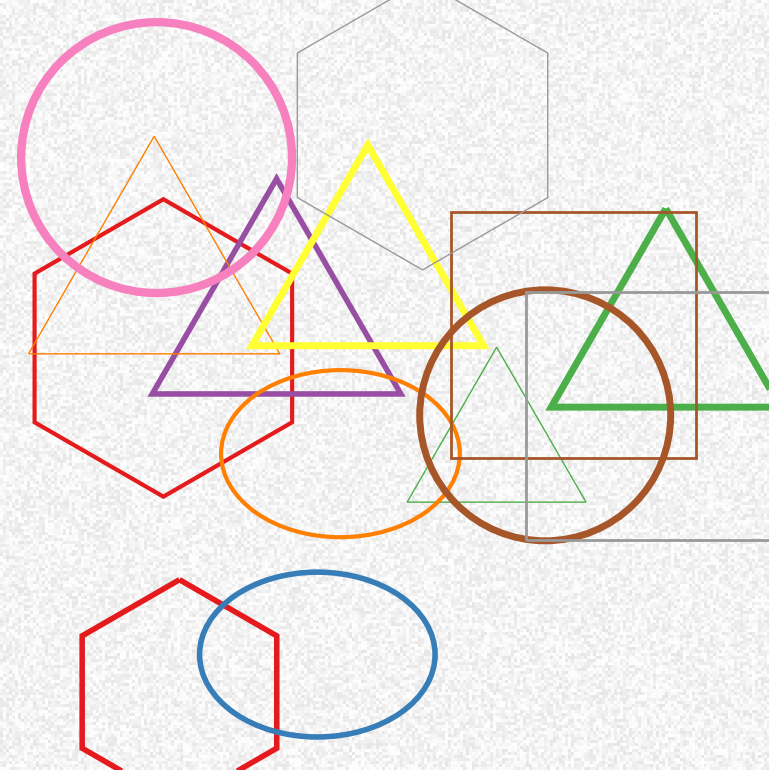[{"shape": "hexagon", "thickness": 2, "radius": 0.73, "center": [0.233, 0.101]}, {"shape": "hexagon", "thickness": 1.5, "radius": 0.97, "center": [0.212, 0.548]}, {"shape": "oval", "thickness": 2, "radius": 0.76, "center": [0.412, 0.15]}, {"shape": "triangle", "thickness": 0.5, "radius": 0.67, "center": [0.645, 0.415]}, {"shape": "triangle", "thickness": 2.5, "radius": 0.86, "center": [0.865, 0.557]}, {"shape": "triangle", "thickness": 2, "radius": 0.93, "center": [0.359, 0.582]}, {"shape": "triangle", "thickness": 0.5, "radius": 0.94, "center": [0.2, 0.635]}, {"shape": "oval", "thickness": 1.5, "radius": 0.78, "center": [0.442, 0.411]}, {"shape": "triangle", "thickness": 2.5, "radius": 0.87, "center": [0.478, 0.638]}, {"shape": "circle", "thickness": 2.5, "radius": 0.81, "center": [0.708, 0.461]}, {"shape": "square", "thickness": 1, "radius": 0.8, "center": [0.745, 0.565]}, {"shape": "circle", "thickness": 3, "radius": 0.88, "center": [0.203, 0.795]}, {"shape": "hexagon", "thickness": 0.5, "radius": 0.94, "center": [0.549, 0.837]}, {"shape": "square", "thickness": 1, "radius": 0.81, "center": [0.845, 0.46]}]